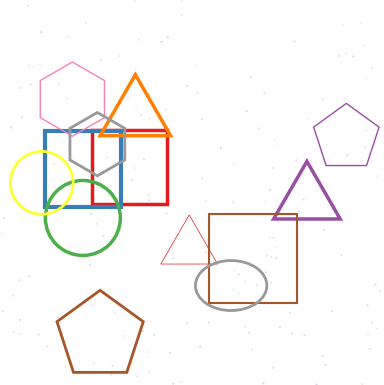[{"shape": "triangle", "thickness": 0.5, "radius": 0.43, "center": [0.491, 0.357]}, {"shape": "square", "thickness": 2.5, "radius": 0.48, "center": [0.336, 0.566]}, {"shape": "square", "thickness": 3, "radius": 0.49, "center": [0.216, 0.561]}, {"shape": "circle", "thickness": 2.5, "radius": 0.49, "center": [0.215, 0.434]}, {"shape": "triangle", "thickness": 2.5, "radius": 0.5, "center": [0.797, 0.481]}, {"shape": "pentagon", "thickness": 1, "radius": 0.45, "center": [0.9, 0.642]}, {"shape": "triangle", "thickness": 2.5, "radius": 0.53, "center": [0.352, 0.7]}, {"shape": "circle", "thickness": 2, "radius": 0.41, "center": [0.108, 0.525]}, {"shape": "pentagon", "thickness": 2, "radius": 0.59, "center": [0.26, 0.128]}, {"shape": "square", "thickness": 1.5, "radius": 0.58, "center": [0.657, 0.33]}, {"shape": "hexagon", "thickness": 1, "radius": 0.48, "center": [0.188, 0.743]}, {"shape": "oval", "thickness": 2, "radius": 0.46, "center": [0.6, 0.258]}, {"shape": "hexagon", "thickness": 2, "radius": 0.41, "center": [0.253, 0.626]}]